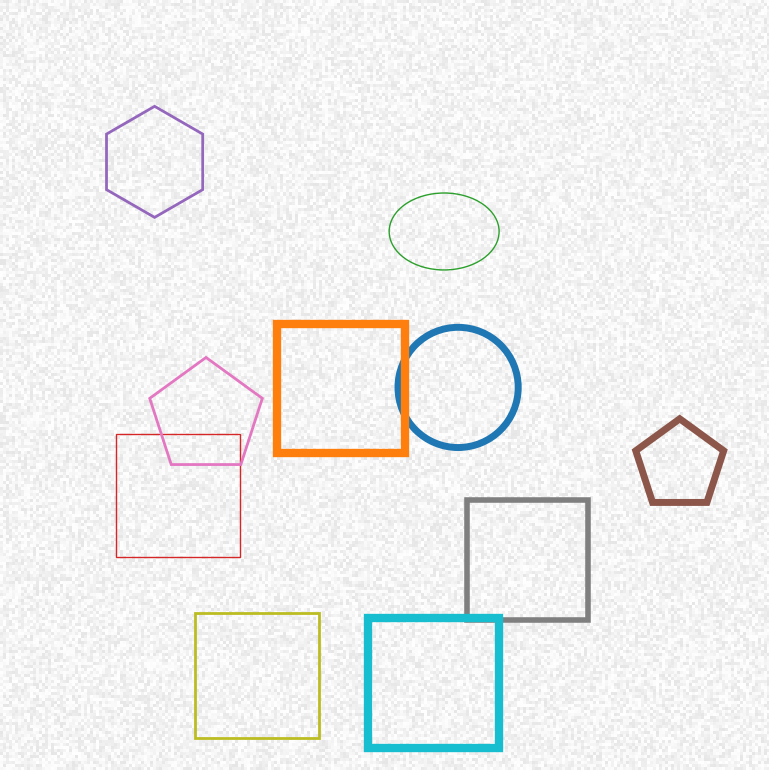[{"shape": "circle", "thickness": 2.5, "radius": 0.39, "center": [0.595, 0.497]}, {"shape": "square", "thickness": 3, "radius": 0.42, "center": [0.443, 0.495]}, {"shape": "oval", "thickness": 0.5, "radius": 0.36, "center": [0.577, 0.699]}, {"shape": "square", "thickness": 0.5, "radius": 0.4, "center": [0.231, 0.356]}, {"shape": "hexagon", "thickness": 1, "radius": 0.36, "center": [0.201, 0.79]}, {"shape": "pentagon", "thickness": 2.5, "radius": 0.3, "center": [0.883, 0.396]}, {"shape": "pentagon", "thickness": 1, "radius": 0.38, "center": [0.268, 0.459]}, {"shape": "square", "thickness": 2, "radius": 0.39, "center": [0.685, 0.273]}, {"shape": "square", "thickness": 1, "radius": 0.4, "center": [0.334, 0.123]}, {"shape": "square", "thickness": 3, "radius": 0.42, "center": [0.563, 0.113]}]